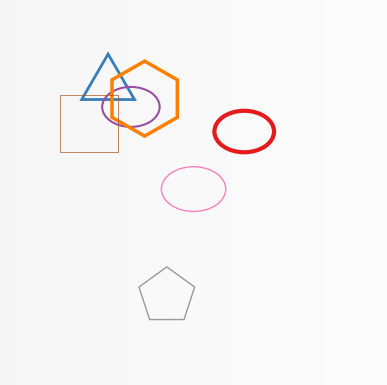[{"shape": "oval", "thickness": 3, "radius": 0.38, "center": [0.63, 0.658]}, {"shape": "triangle", "thickness": 2, "radius": 0.39, "center": [0.279, 0.781]}, {"shape": "oval", "thickness": 1.5, "radius": 0.37, "center": [0.338, 0.722]}, {"shape": "hexagon", "thickness": 2.5, "radius": 0.49, "center": [0.373, 0.744]}, {"shape": "square", "thickness": 0.5, "radius": 0.37, "center": [0.229, 0.679]}, {"shape": "oval", "thickness": 1, "radius": 0.42, "center": [0.5, 0.509]}, {"shape": "pentagon", "thickness": 1, "radius": 0.38, "center": [0.43, 0.231]}]